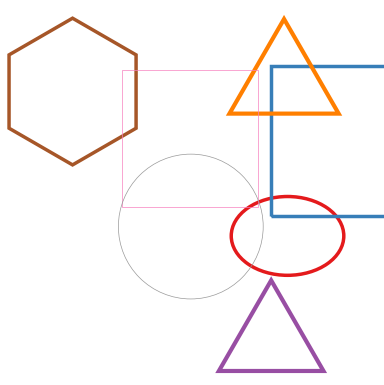[{"shape": "oval", "thickness": 2.5, "radius": 0.73, "center": [0.747, 0.387]}, {"shape": "square", "thickness": 2.5, "radius": 0.97, "center": [0.898, 0.634]}, {"shape": "triangle", "thickness": 3, "radius": 0.78, "center": [0.704, 0.115]}, {"shape": "triangle", "thickness": 3, "radius": 0.82, "center": [0.738, 0.787]}, {"shape": "hexagon", "thickness": 2.5, "radius": 0.95, "center": [0.188, 0.762]}, {"shape": "square", "thickness": 0.5, "radius": 0.89, "center": [0.493, 0.64]}, {"shape": "circle", "thickness": 0.5, "radius": 0.94, "center": [0.496, 0.412]}]